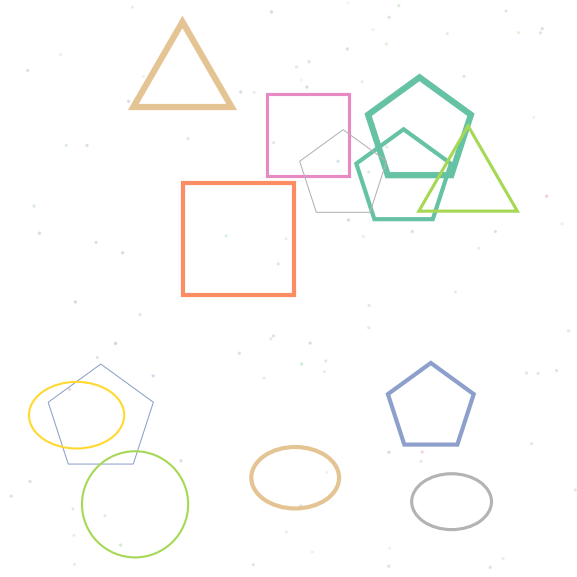[{"shape": "pentagon", "thickness": 3, "radius": 0.47, "center": [0.726, 0.772]}, {"shape": "pentagon", "thickness": 2, "radius": 0.43, "center": [0.699, 0.689]}, {"shape": "square", "thickness": 2, "radius": 0.48, "center": [0.413, 0.585]}, {"shape": "pentagon", "thickness": 0.5, "radius": 0.48, "center": [0.175, 0.273]}, {"shape": "pentagon", "thickness": 2, "radius": 0.39, "center": [0.746, 0.292]}, {"shape": "square", "thickness": 1.5, "radius": 0.36, "center": [0.534, 0.766]}, {"shape": "triangle", "thickness": 1.5, "radius": 0.49, "center": [0.811, 0.683]}, {"shape": "circle", "thickness": 1, "radius": 0.46, "center": [0.234, 0.126]}, {"shape": "oval", "thickness": 1, "radius": 0.41, "center": [0.133, 0.28]}, {"shape": "oval", "thickness": 2, "radius": 0.38, "center": [0.511, 0.172]}, {"shape": "triangle", "thickness": 3, "radius": 0.49, "center": [0.316, 0.863]}, {"shape": "pentagon", "thickness": 0.5, "radius": 0.4, "center": [0.594, 0.695]}, {"shape": "oval", "thickness": 1.5, "radius": 0.35, "center": [0.782, 0.13]}]